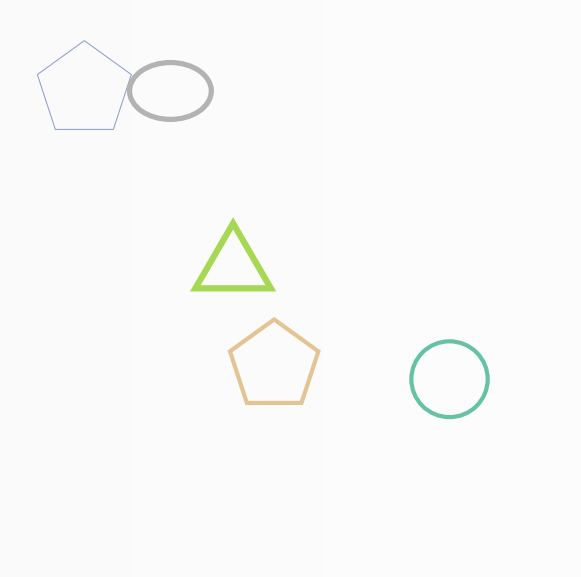[{"shape": "circle", "thickness": 2, "radius": 0.33, "center": [0.773, 0.342]}, {"shape": "pentagon", "thickness": 0.5, "radius": 0.42, "center": [0.145, 0.844]}, {"shape": "triangle", "thickness": 3, "radius": 0.38, "center": [0.401, 0.537]}, {"shape": "pentagon", "thickness": 2, "radius": 0.4, "center": [0.472, 0.366]}, {"shape": "oval", "thickness": 2.5, "radius": 0.35, "center": [0.293, 0.842]}]